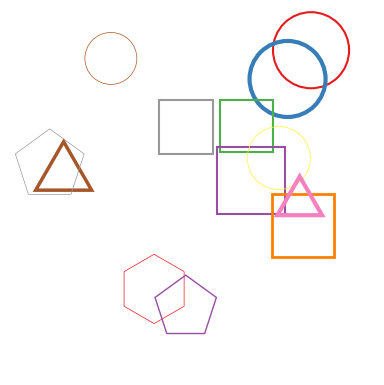[{"shape": "circle", "thickness": 1.5, "radius": 0.49, "center": [0.808, 0.87]}, {"shape": "hexagon", "thickness": 0.5, "radius": 0.45, "center": [0.4, 0.25]}, {"shape": "circle", "thickness": 3, "radius": 0.49, "center": [0.747, 0.795]}, {"shape": "square", "thickness": 1.5, "radius": 0.34, "center": [0.64, 0.673]}, {"shape": "square", "thickness": 1.5, "radius": 0.44, "center": [0.651, 0.532]}, {"shape": "pentagon", "thickness": 1, "radius": 0.42, "center": [0.482, 0.201]}, {"shape": "square", "thickness": 2, "radius": 0.41, "center": [0.787, 0.415]}, {"shape": "circle", "thickness": 0.5, "radius": 0.41, "center": [0.724, 0.589]}, {"shape": "triangle", "thickness": 2.5, "radius": 0.42, "center": [0.165, 0.548]}, {"shape": "circle", "thickness": 0.5, "radius": 0.34, "center": [0.288, 0.848]}, {"shape": "triangle", "thickness": 3, "radius": 0.33, "center": [0.778, 0.475]}, {"shape": "square", "thickness": 1.5, "radius": 0.35, "center": [0.484, 0.67]}, {"shape": "pentagon", "thickness": 0.5, "radius": 0.47, "center": [0.129, 0.571]}]